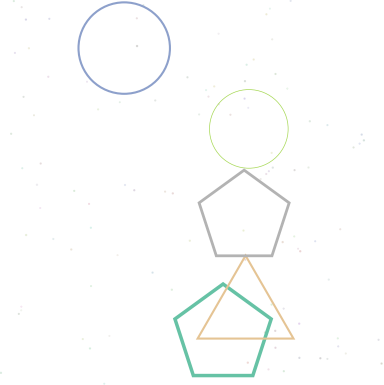[{"shape": "pentagon", "thickness": 2.5, "radius": 0.66, "center": [0.579, 0.131]}, {"shape": "circle", "thickness": 1.5, "radius": 0.59, "center": [0.323, 0.875]}, {"shape": "circle", "thickness": 0.5, "radius": 0.51, "center": [0.646, 0.665]}, {"shape": "triangle", "thickness": 1.5, "radius": 0.72, "center": [0.638, 0.192]}, {"shape": "pentagon", "thickness": 2, "radius": 0.61, "center": [0.634, 0.435]}]